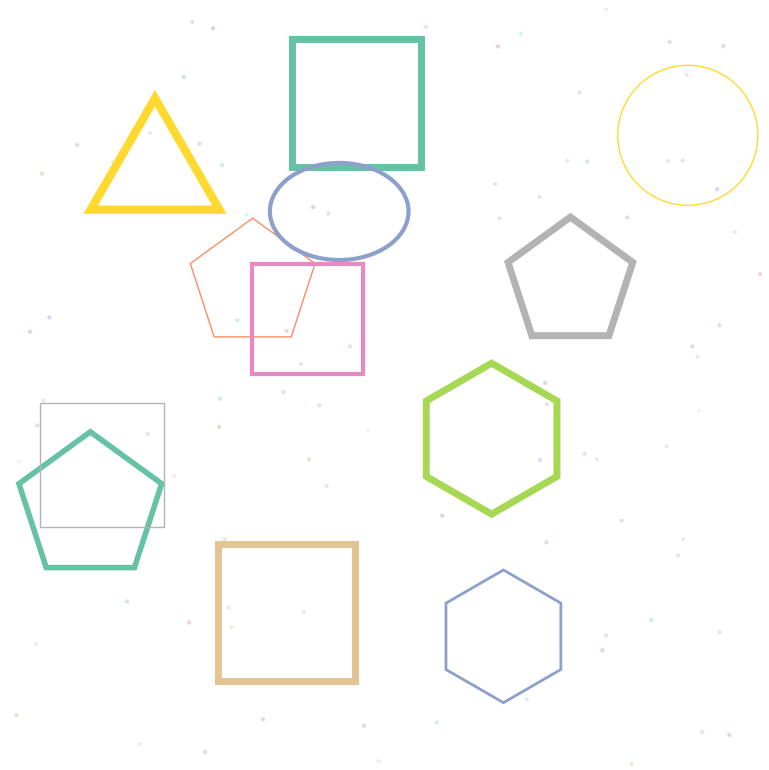[{"shape": "square", "thickness": 2.5, "radius": 0.42, "center": [0.463, 0.866]}, {"shape": "pentagon", "thickness": 2, "radius": 0.49, "center": [0.117, 0.342]}, {"shape": "pentagon", "thickness": 0.5, "radius": 0.43, "center": [0.328, 0.631]}, {"shape": "hexagon", "thickness": 1, "radius": 0.43, "center": [0.654, 0.174]}, {"shape": "oval", "thickness": 1.5, "radius": 0.45, "center": [0.441, 0.725]}, {"shape": "square", "thickness": 1.5, "radius": 0.36, "center": [0.399, 0.586]}, {"shape": "hexagon", "thickness": 2.5, "radius": 0.49, "center": [0.638, 0.43]}, {"shape": "triangle", "thickness": 3, "radius": 0.48, "center": [0.201, 0.776]}, {"shape": "circle", "thickness": 0.5, "radius": 0.45, "center": [0.893, 0.824]}, {"shape": "square", "thickness": 2.5, "radius": 0.45, "center": [0.372, 0.204]}, {"shape": "pentagon", "thickness": 2.5, "radius": 0.43, "center": [0.741, 0.633]}, {"shape": "square", "thickness": 0.5, "radius": 0.4, "center": [0.132, 0.396]}]